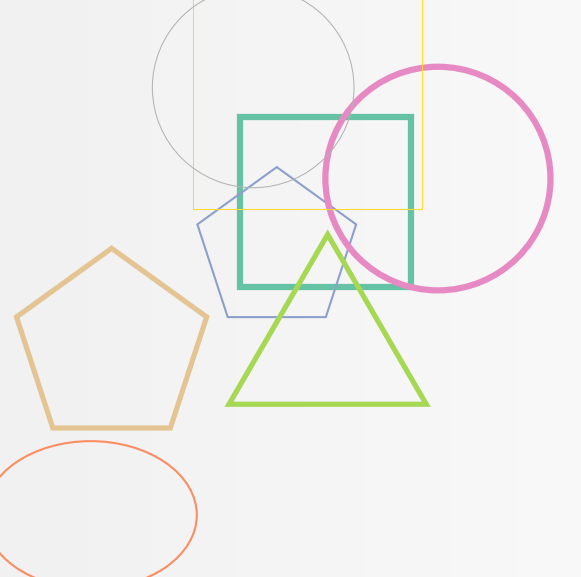[{"shape": "square", "thickness": 3, "radius": 0.74, "center": [0.56, 0.649]}, {"shape": "oval", "thickness": 1, "radius": 0.91, "center": [0.156, 0.107]}, {"shape": "pentagon", "thickness": 1, "radius": 0.72, "center": [0.476, 0.566]}, {"shape": "circle", "thickness": 3, "radius": 0.97, "center": [0.753, 0.69]}, {"shape": "triangle", "thickness": 2.5, "radius": 0.98, "center": [0.564, 0.397]}, {"shape": "square", "thickness": 0.5, "radius": 0.98, "center": [0.528, 0.835]}, {"shape": "pentagon", "thickness": 2.5, "radius": 0.86, "center": [0.192, 0.397]}, {"shape": "circle", "thickness": 0.5, "radius": 0.87, "center": [0.436, 0.848]}]